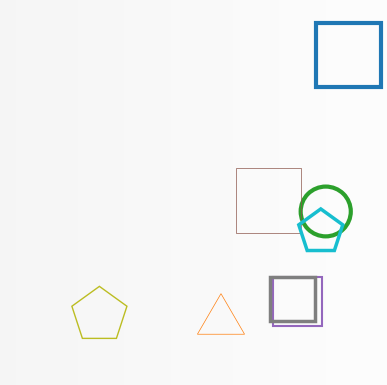[{"shape": "square", "thickness": 3, "radius": 0.42, "center": [0.899, 0.857]}, {"shape": "triangle", "thickness": 0.5, "radius": 0.35, "center": [0.57, 0.167]}, {"shape": "circle", "thickness": 3, "radius": 0.32, "center": [0.841, 0.451]}, {"shape": "square", "thickness": 1.5, "radius": 0.32, "center": [0.768, 0.218]}, {"shape": "square", "thickness": 0.5, "radius": 0.42, "center": [0.693, 0.479]}, {"shape": "square", "thickness": 2.5, "radius": 0.29, "center": [0.755, 0.223]}, {"shape": "pentagon", "thickness": 1, "radius": 0.37, "center": [0.257, 0.182]}, {"shape": "pentagon", "thickness": 2.5, "radius": 0.3, "center": [0.828, 0.398]}]